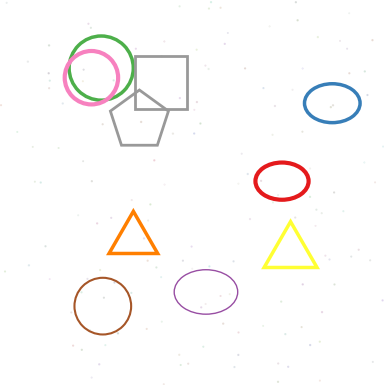[{"shape": "oval", "thickness": 3, "radius": 0.35, "center": [0.733, 0.529]}, {"shape": "oval", "thickness": 2.5, "radius": 0.36, "center": [0.863, 0.732]}, {"shape": "circle", "thickness": 2.5, "radius": 0.42, "center": [0.263, 0.823]}, {"shape": "oval", "thickness": 1, "radius": 0.41, "center": [0.535, 0.242]}, {"shape": "triangle", "thickness": 2.5, "radius": 0.36, "center": [0.346, 0.378]}, {"shape": "triangle", "thickness": 2.5, "radius": 0.4, "center": [0.755, 0.345]}, {"shape": "circle", "thickness": 1.5, "radius": 0.37, "center": [0.267, 0.205]}, {"shape": "circle", "thickness": 3, "radius": 0.35, "center": [0.237, 0.798]}, {"shape": "square", "thickness": 2, "radius": 0.34, "center": [0.418, 0.785]}, {"shape": "pentagon", "thickness": 2, "radius": 0.4, "center": [0.362, 0.687]}]